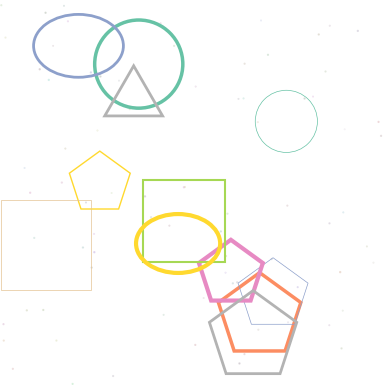[{"shape": "circle", "thickness": 0.5, "radius": 0.4, "center": [0.744, 0.685]}, {"shape": "circle", "thickness": 2.5, "radius": 0.57, "center": [0.36, 0.834]}, {"shape": "pentagon", "thickness": 2.5, "radius": 0.56, "center": [0.674, 0.179]}, {"shape": "pentagon", "thickness": 0.5, "radius": 0.48, "center": [0.709, 0.235]}, {"shape": "oval", "thickness": 2, "radius": 0.58, "center": [0.204, 0.881]}, {"shape": "pentagon", "thickness": 3, "radius": 0.44, "center": [0.6, 0.29]}, {"shape": "square", "thickness": 1.5, "radius": 0.53, "center": [0.478, 0.427]}, {"shape": "pentagon", "thickness": 1, "radius": 0.42, "center": [0.259, 0.524]}, {"shape": "oval", "thickness": 3, "radius": 0.55, "center": [0.463, 0.368]}, {"shape": "square", "thickness": 0.5, "radius": 0.58, "center": [0.119, 0.363]}, {"shape": "triangle", "thickness": 2, "radius": 0.43, "center": [0.347, 0.742]}, {"shape": "pentagon", "thickness": 2, "radius": 0.6, "center": [0.657, 0.126]}]